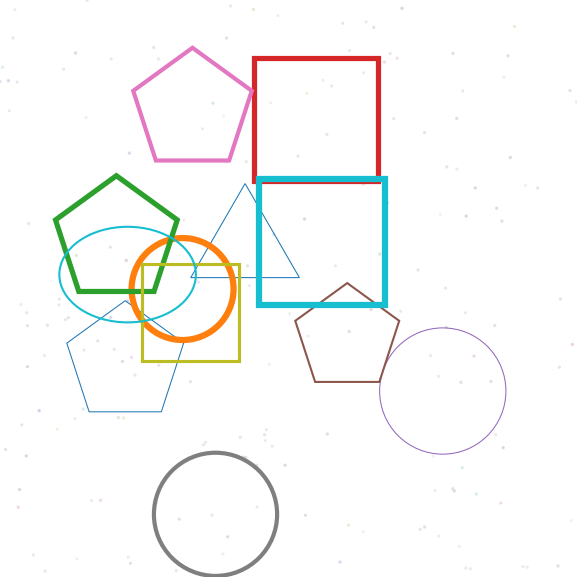[{"shape": "triangle", "thickness": 0.5, "radius": 0.54, "center": [0.424, 0.573]}, {"shape": "pentagon", "thickness": 0.5, "radius": 0.53, "center": [0.217, 0.372]}, {"shape": "circle", "thickness": 3, "radius": 0.44, "center": [0.316, 0.499]}, {"shape": "pentagon", "thickness": 2.5, "radius": 0.55, "center": [0.202, 0.584]}, {"shape": "square", "thickness": 2.5, "radius": 0.53, "center": [0.547, 0.793]}, {"shape": "circle", "thickness": 0.5, "radius": 0.55, "center": [0.767, 0.322]}, {"shape": "pentagon", "thickness": 1, "radius": 0.47, "center": [0.601, 0.414]}, {"shape": "pentagon", "thickness": 2, "radius": 0.54, "center": [0.333, 0.808]}, {"shape": "circle", "thickness": 2, "radius": 0.53, "center": [0.373, 0.109]}, {"shape": "square", "thickness": 1.5, "radius": 0.42, "center": [0.33, 0.458]}, {"shape": "oval", "thickness": 1, "radius": 0.59, "center": [0.221, 0.524]}, {"shape": "square", "thickness": 3, "radius": 0.55, "center": [0.557, 0.58]}]